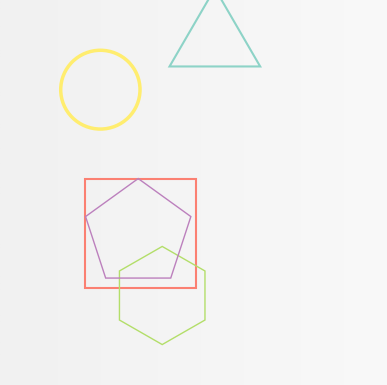[{"shape": "triangle", "thickness": 1.5, "radius": 0.68, "center": [0.554, 0.895]}, {"shape": "square", "thickness": 1.5, "radius": 0.71, "center": [0.363, 0.394]}, {"shape": "hexagon", "thickness": 1, "radius": 0.64, "center": [0.419, 0.232]}, {"shape": "pentagon", "thickness": 1, "radius": 0.71, "center": [0.357, 0.393]}, {"shape": "circle", "thickness": 2.5, "radius": 0.51, "center": [0.259, 0.767]}]